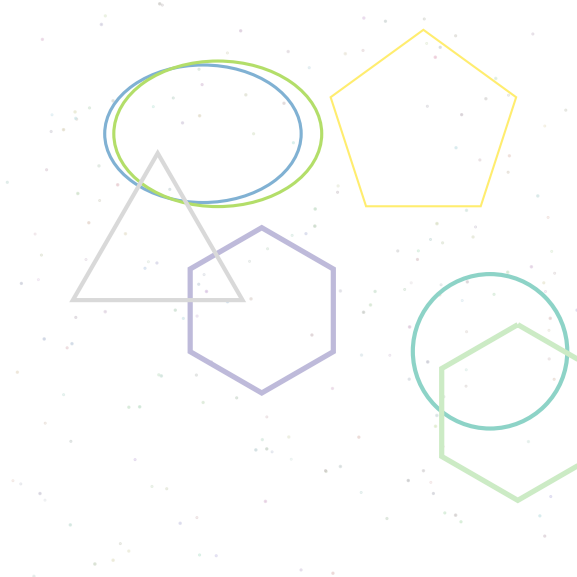[{"shape": "circle", "thickness": 2, "radius": 0.67, "center": [0.849, 0.391]}, {"shape": "hexagon", "thickness": 2.5, "radius": 0.72, "center": [0.453, 0.462]}, {"shape": "oval", "thickness": 1.5, "radius": 0.85, "center": [0.351, 0.768]}, {"shape": "oval", "thickness": 1.5, "radius": 0.9, "center": [0.377, 0.767]}, {"shape": "triangle", "thickness": 2, "radius": 0.85, "center": [0.273, 0.564]}, {"shape": "hexagon", "thickness": 2.5, "radius": 0.76, "center": [0.897, 0.285]}, {"shape": "pentagon", "thickness": 1, "radius": 0.84, "center": [0.733, 0.779]}]